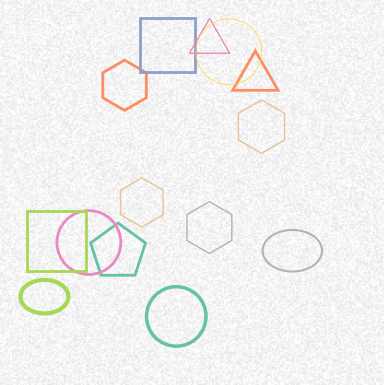[{"shape": "pentagon", "thickness": 2, "radius": 0.37, "center": [0.307, 0.346]}, {"shape": "circle", "thickness": 2.5, "radius": 0.39, "center": [0.458, 0.178]}, {"shape": "triangle", "thickness": 2, "radius": 0.34, "center": [0.663, 0.8]}, {"shape": "hexagon", "thickness": 2, "radius": 0.33, "center": [0.324, 0.779]}, {"shape": "square", "thickness": 2, "radius": 0.35, "center": [0.435, 0.883]}, {"shape": "circle", "thickness": 2, "radius": 0.41, "center": [0.231, 0.37]}, {"shape": "triangle", "thickness": 1, "radius": 0.3, "center": [0.544, 0.892]}, {"shape": "oval", "thickness": 3, "radius": 0.31, "center": [0.115, 0.229]}, {"shape": "square", "thickness": 2, "radius": 0.39, "center": [0.148, 0.374]}, {"shape": "circle", "thickness": 0.5, "radius": 0.43, "center": [0.595, 0.866]}, {"shape": "hexagon", "thickness": 1, "radius": 0.32, "center": [0.368, 0.474]}, {"shape": "hexagon", "thickness": 1, "radius": 0.35, "center": [0.679, 0.671]}, {"shape": "hexagon", "thickness": 1, "radius": 0.34, "center": [0.544, 0.409]}, {"shape": "oval", "thickness": 1.5, "radius": 0.39, "center": [0.759, 0.349]}]